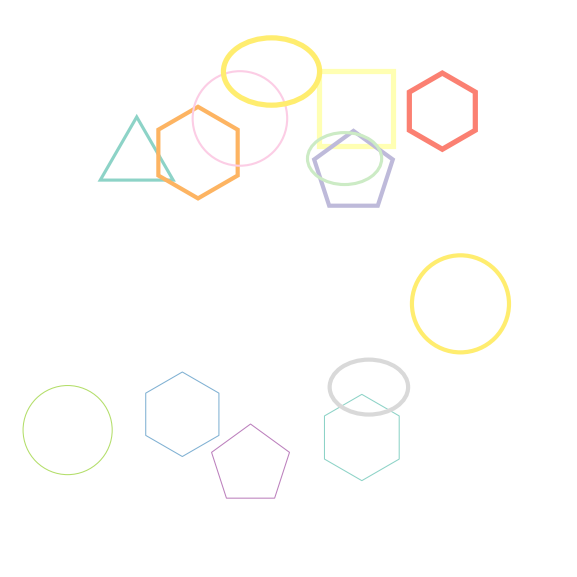[{"shape": "triangle", "thickness": 1.5, "radius": 0.36, "center": [0.237, 0.724]}, {"shape": "hexagon", "thickness": 0.5, "radius": 0.37, "center": [0.627, 0.242]}, {"shape": "square", "thickness": 2.5, "radius": 0.32, "center": [0.617, 0.811]}, {"shape": "pentagon", "thickness": 2, "radius": 0.36, "center": [0.612, 0.701]}, {"shape": "hexagon", "thickness": 2.5, "radius": 0.33, "center": [0.766, 0.807]}, {"shape": "hexagon", "thickness": 0.5, "radius": 0.37, "center": [0.316, 0.282]}, {"shape": "hexagon", "thickness": 2, "radius": 0.4, "center": [0.343, 0.735]}, {"shape": "circle", "thickness": 0.5, "radius": 0.39, "center": [0.117, 0.254]}, {"shape": "circle", "thickness": 1, "radius": 0.41, "center": [0.415, 0.794]}, {"shape": "oval", "thickness": 2, "radius": 0.34, "center": [0.639, 0.329]}, {"shape": "pentagon", "thickness": 0.5, "radius": 0.35, "center": [0.434, 0.194]}, {"shape": "oval", "thickness": 1.5, "radius": 0.32, "center": [0.597, 0.725]}, {"shape": "circle", "thickness": 2, "radius": 0.42, "center": [0.797, 0.473]}, {"shape": "oval", "thickness": 2.5, "radius": 0.42, "center": [0.47, 0.875]}]